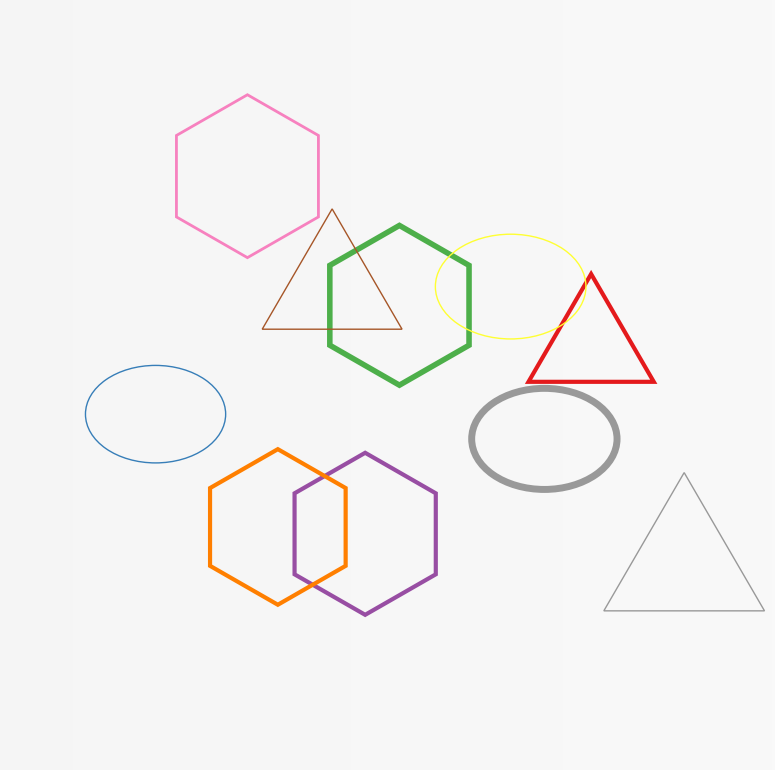[{"shape": "triangle", "thickness": 1.5, "radius": 0.47, "center": [0.763, 0.551]}, {"shape": "oval", "thickness": 0.5, "radius": 0.45, "center": [0.201, 0.462]}, {"shape": "hexagon", "thickness": 2, "radius": 0.52, "center": [0.515, 0.603]}, {"shape": "hexagon", "thickness": 1.5, "radius": 0.53, "center": [0.471, 0.307]}, {"shape": "hexagon", "thickness": 1.5, "radius": 0.51, "center": [0.359, 0.316]}, {"shape": "oval", "thickness": 0.5, "radius": 0.49, "center": [0.659, 0.628]}, {"shape": "triangle", "thickness": 0.5, "radius": 0.52, "center": [0.429, 0.625]}, {"shape": "hexagon", "thickness": 1, "radius": 0.53, "center": [0.319, 0.771]}, {"shape": "oval", "thickness": 2.5, "radius": 0.47, "center": [0.702, 0.43]}, {"shape": "triangle", "thickness": 0.5, "radius": 0.6, "center": [0.883, 0.267]}]